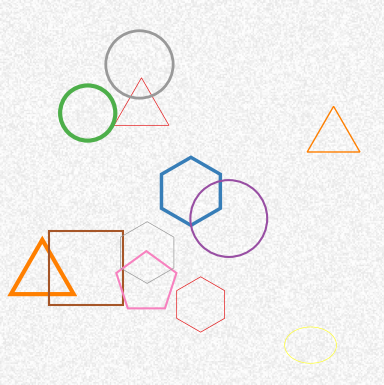[{"shape": "triangle", "thickness": 0.5, "radius": 0.41, "center": [0.367, 0.716]}, {"shape": "hexagon", "thickness": 0.5, "radius": 0.36, "center": [0.521, 0.209]}, {"shape": "hexagon", "thickness": 2.5, "radius": 0.44, "center": [0.496, 0.503]}, {"shape": "circle", "thickness": 3, "radius": 0.36, "center": [0.228, 0.706]}, {"shape": "circle", "thickness": 1.5, "radius": 0.5, "center": [0.594, 0.432]}, {"shape": "triangle", "thickness": 3, "radius": 0.47, "center": [0.11, 0.283]}, {"shape": "triangle", "thickness": 1, "radius": 0.4, "center": [0.866, 0.645]}, {"shape": "oval", "thickness": 0.5, "radius": 0.34, "center": [0.807, 0.104]}, {"shape": "square", "thickness": 1.5, "radius": 0.49, "center": [0.223, 0.304]}, {"shape": "pentagon", "thickness": 1.5, "radius": 0.41, "center": [0.38, 0.266]}, {"shape": "circle", "thickness": 2, "radius": 0.44, "center": [0.362, 0.833]}, {"shape": "hexagon", "thickness": 0.5, "radius": 0.4, "center": [0.382, 0.344]}]